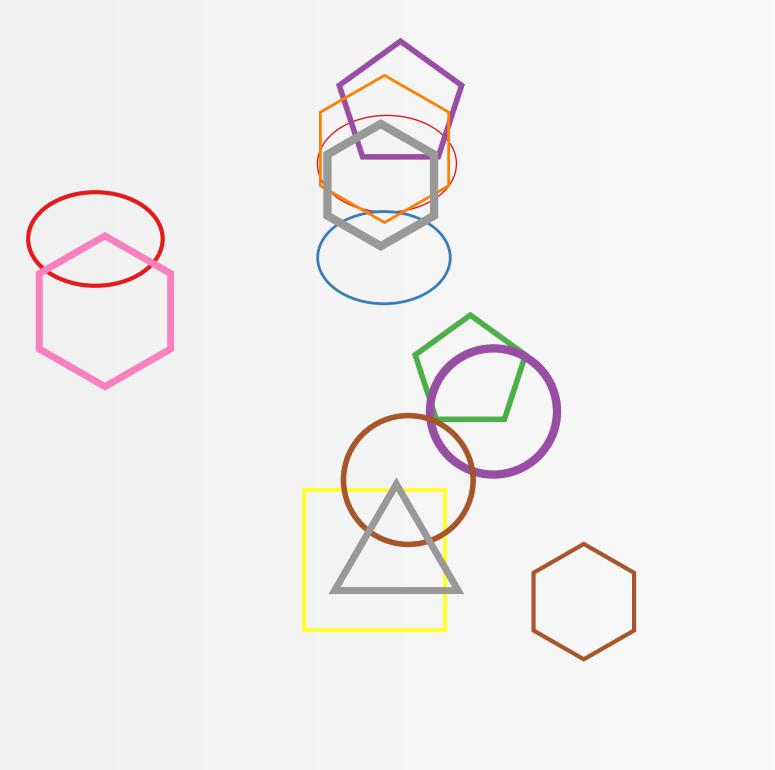[{"shape": "oval", "thickness": 1.5, "radius": 0.43, "center": [0.123, 0.69]}, {"shape": "oval", "thickness": 0.5, "radius": 0.45, "center": [0.499, 0.787]}, {"shape": "oval", "thickness": 1, "radius": 0.43, "center": [0.495, 0.665]}, {"shape": "pentagon", "thickness": 2, "radius": 0.37, "center": [0.607, 0.516]}, {"shape": "circle", "thickness": 3, "radius": 0.41, "center": [0.637, 0.466]}, {"shape": "pentagon", "thickness": 2, "radius": 0.42, "center": [0.517, 0.863]}, {"shape": "hexagon", "thickness": 1, "radius": 0.48, "center": [0.496, 0.807]}, {"shape": "square", "thickness": 1.5, "radius": 0.45, "center": [0.483, 0.273]}, {"shape": "circle", "thickness": 2, "radius": 0.42, "center": [0.527, 0.377]}, {"shape": "hexagon", "thickness": 1.5, "radius": 0.37, "center": [0.753, 0.219]}, {"shape": "hexagon", "thickness": 2.5, "radius": 0.49, "center": [0.135, 0.596]}, {"shape": "triangle", "thickness": 2.5, "radius": 0.46, "center": [0.511, 0.279]}, {"shape": "hexagon", "thickness": 3, "radius": 0.4, "center": [0.491, 0.76]}]